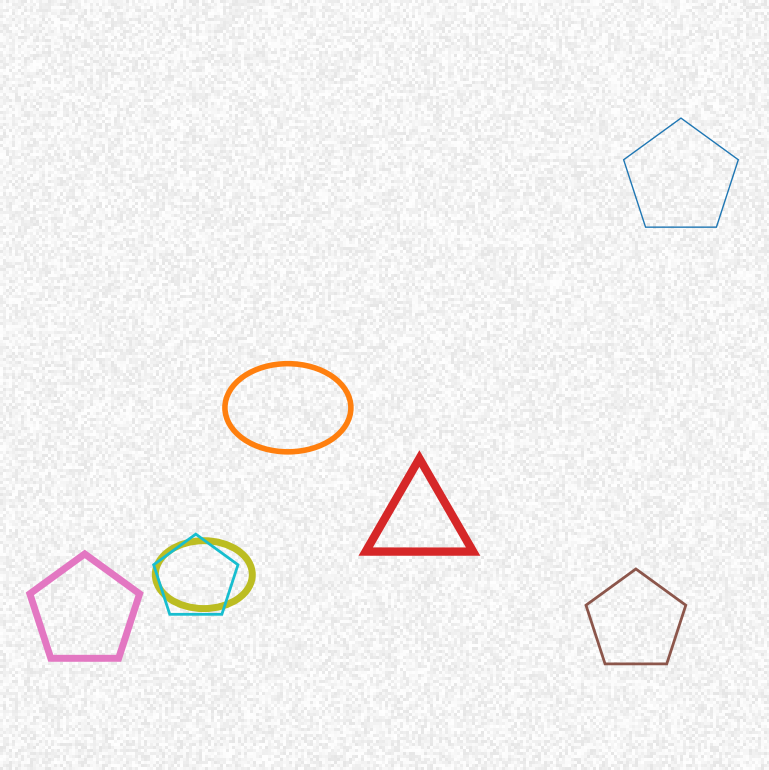[{"shape": "pentagon", "thickness": 0.5, "radius": 0.39, "center": [0.884, 0.768]}, {"shape": "oval", "thickness": 2, "radius": 0.41, "center": [0.374, 0.47]}, {"shape": "triangle", "thickness": 3, "radius": 0.4, "center": [0.545, 0.324]}, {"shape": "pentagon", "thickness": 1, "radius": 0.34, "center": [0.826, 0.193]}, {"shape": "pentagon", "thickness": 2.5, "radius": 0.37, "center": [0.11, 0.206]}, {"shape": "oval", "thickness": 2.5, "radius": 0.31, "center": [0.265, 0.254]}, {"shape": "pentagon", "thickness": 1, "radius": 0.29, "center": [0.254, 0.249]}]